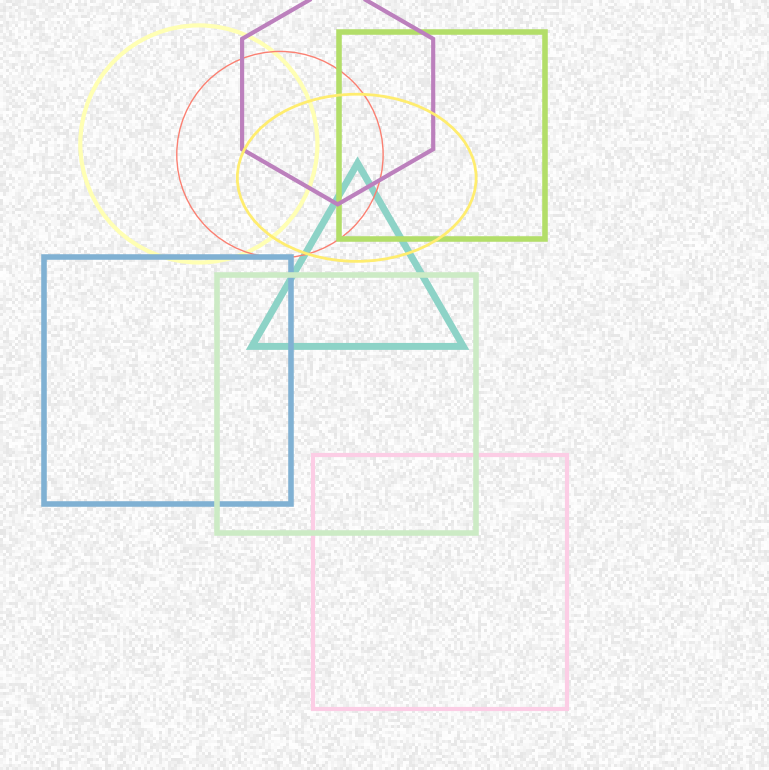[{"shape": "triangle", "thickness": 2.5, "radius": 0.79, "center": [0.464, 0.629]}, {"shape": "circle", "thickness": 1.5, "radius": 0.77, "center": [0.258, 0.813]}, {"shape": "circle", "thickness": 0.5, "radius": 0.67, "center": [0.364, 0.799]}, {"shape": "square", "thickness": 2, "radius": 0.8, "center": [0.217, 0.506]}, {"shape": "square", "thickness": 2, "radius": 0.67, "center": [0.574, 0.824]}, {"shape": "square", "thickness": 1.5, "radius": 0.82, "center": [0.572, 0.244]}, {"shape": "hexagon", "thickness": 1.5, "radius": 0.72, "center": [0.439, 0.878]}, {"shape": "square", "thickness": 2, "radius": 0.84, "center": [0.45, 0.475]}, {"shape": "oval", "thickness": 1, "radius": 0.78, "center": [0.463, 0.769]}]